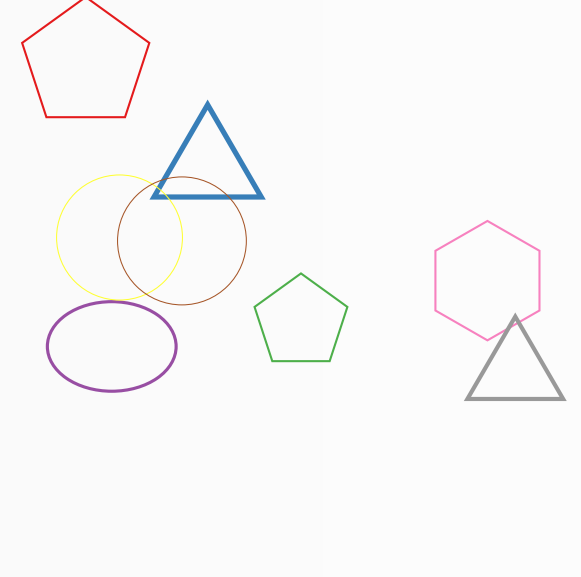[{"shape": "pentagon", "thickness": 1, "radius": 0.58, "center": [0.147, 0.889]}, {"shape": "triangle", "thickness": 2.5, "radius": 0.53, "center": [0.357, 0.711]}, {"shape": "pentagon", "thickness": 1, "radius": 0.42, "center": [0.518, 0.442]}, {"shape": "oval", "thickness": 1.5, "radius": 0.55, "center": [0.192, 0.399]}, {"shape": "circle", "thickness": 0.5, "radius": 0.54, "center": [0.206, 0.588]}, {"shape": "circle", "thickness": 0.5, "radius": 0.55, "center": [0.313, 0.582]}, {"shape": "hexagon", "thickness": 1, "radius": 0.52, "center": [0.839, 0.513]}, {"shape": "triangle", "thickness": 2, "radius": 0.48, "center": [0.886, 0.356]}]